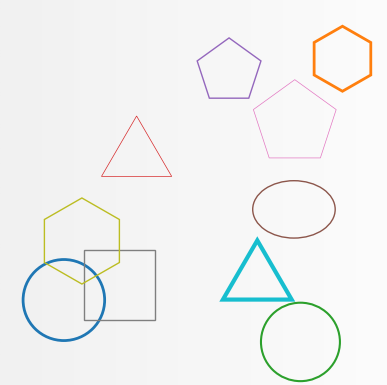[{"shape": "circle", "thickness": 2, "radius": 0.53, "center": [0.165, 0.221]}, {"shape": "hexagon", "thickness": 2, "radius": 0.42, "center": [0.884, 0.847]}, {"shape": "circle", "thickness": 1.5, "radius": 0.51, "center": [0.775, 0.112]}, {"shape": "triangle", "thickness": 0.5, "radius": 0.52, "center": [0.353, 0.594]}, {"shape": "pentagon", "thickness": 1, "radius": 0.43, "center": [0.591, 0.815]}, {"shape": "oval", "thickness": 1, "radius": 0.53, "center": [0.759, 0.456]}, {"shape": "pentagon", "thickness": 0.5, "radius": 0.56, "center": [0.761, 0.681]}, {"shape": "square", "thickness": 1, "radius": 0.46, "center": [0.308, 0.26]}, {"shape": "hexagon", "thickness": 1, "radius": 0.56, "center": [0.211, 0.374]}, {"shape": "triangle", "thickness": 3, "radius": 0.51, "center": [0.664, 0.273]}]